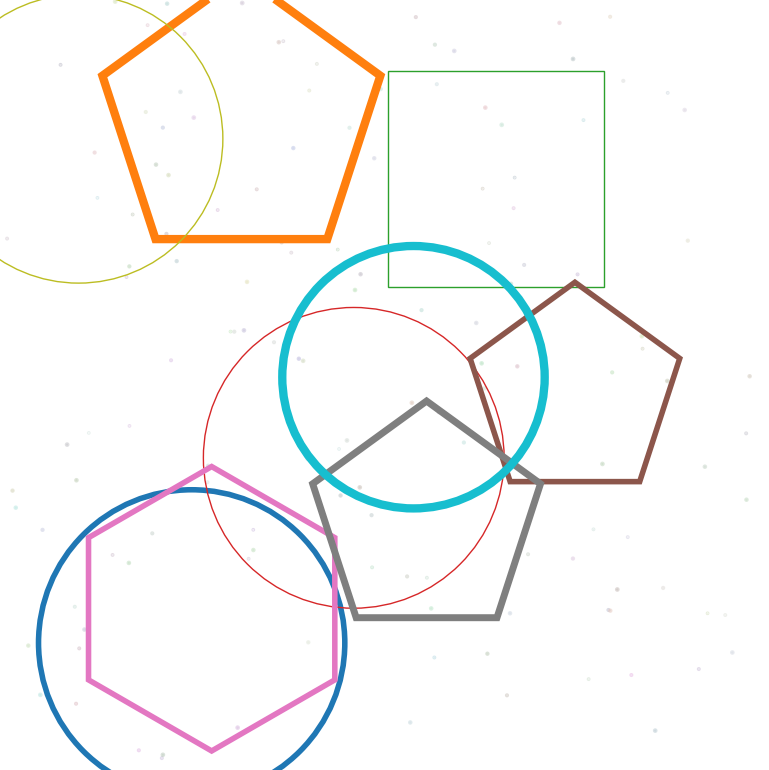[{"shape": "circle", "thickness": 2, "radius": 0.99, "center": [0.249, 0.165]}, {"shape": "pentagon", "thickness": 3, "radius": 0.95, "center": [0.313, 0.843]}, {"shape": "square", "thickness": 0.5, "radius": 0.7, "center": [0.644, 0.767]}, {"shape": "circle", "thickness": 0.5, "radius": 0.98, "center": [0.459, 0.405]}, {"shape": "pentagon", "thickness": 2, "radius": 0.72, "center": [0.747, 0.49]}, {"shape": "hexagon", "thickness": 2, "radius": 0.92, "center": [0.275, 0.209]}, {"shape": "pentagon", "thickness": 2.5, "radius": 0.78, "center": [0.554, 0.324]}, {"shape": "circle", "thickness": 0.5, "radius": 0.94, "center": [0.102, 0.82]}, {"shape": "circle", "thickness": 3, "radius": 0.85, "center": [0.537, 0.51]}]